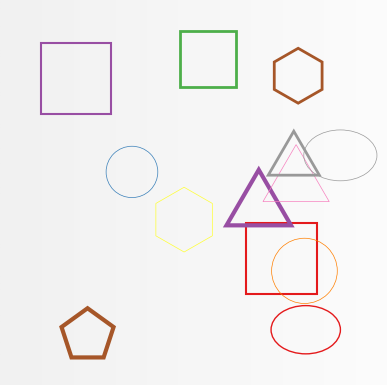[{"shape": "oval", "thickness": 1, "radius": 0.45, "center": [0.789, 0.144]}, {"shape": "square", "thickness": 1.5, "radius": 0.46, "center": [0.727, 0.329]}, {"shape": "circle", "thickness": 0.5, "radius": 0.33, "center": [0.341, 0.553]}, {"shape": "square", "thickness": 2, "radius": 0.36, "center": [0.537, 0.847]}, {"shape": "triangle", "thickness": 3, "radius": 0.48, "center": [0.668, 0.463]}, {"shape": "square", "thickness": 1.5, "radius": 0.46, "center": [0.196, 0.796]}, {"shape": "circle", "thickness": 0.5, "radius": 0.42, "center": [0.786, 0.296]}, {"shape": "hexagon", "thickness": 0.5, "radius": 0.42, "center": [0.475, 0.43]}, {"shape": "pentagon", "thickness": 3, "radius": 0.35, "center": [0.226, 0.129]}, {"shape": "hexagon", "thickness": 2, "radius": 0.36, "center": [0.769, 0.803]}, {"shape": "triangle", "thickness": 0.5, "radius": 0.49, "center": [0.764, 0.526]}, {"shape": "oval", "thickness": 0.5, "radius": 0.47, "center": [0.878, 0.596]}, {"shape": "triangle", "thickness": 2, "radius": 0.38, "center": [0.758, 0.583]}]